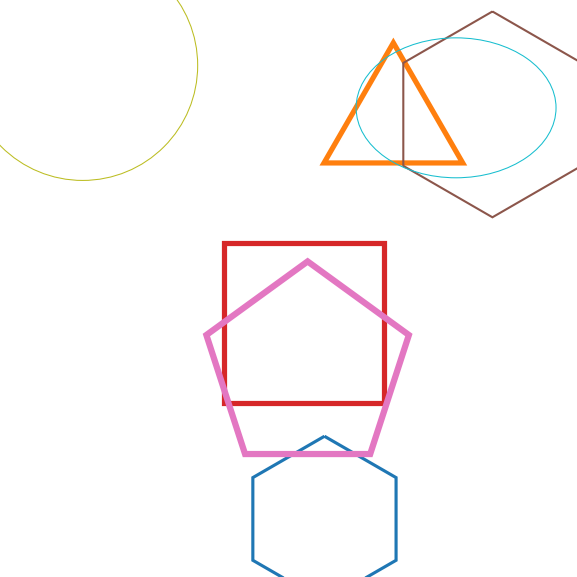[{"shape": "hexagon", "thickness": 1.5, "radius": 0.72, "center": [0.562, 0.101]}, {"shape": "triangle", "thickness": 2.5, "radius": 0.69, "center": [0.681, 0.786]}, {"shape": "square", "thickness": 2.5, "radius": 0.69, "center": [0.526, 0.441]}, {"shape": "hexagon", "thickness": 1, "radius": 0.89, "center": [0.853, 0.801]}, {"shape": "pentagon", "thickness": 3, "radius": 0.92, "center": [0.533, 0.362]}, {"shape": "circle", "thickness": 0.5, "radius": 1.0, "center": [0.143, 0.886]}, {"shape": "oval", "thickness": 0.5, "radius": 0.87, "center": [0.79, 0.812]}]